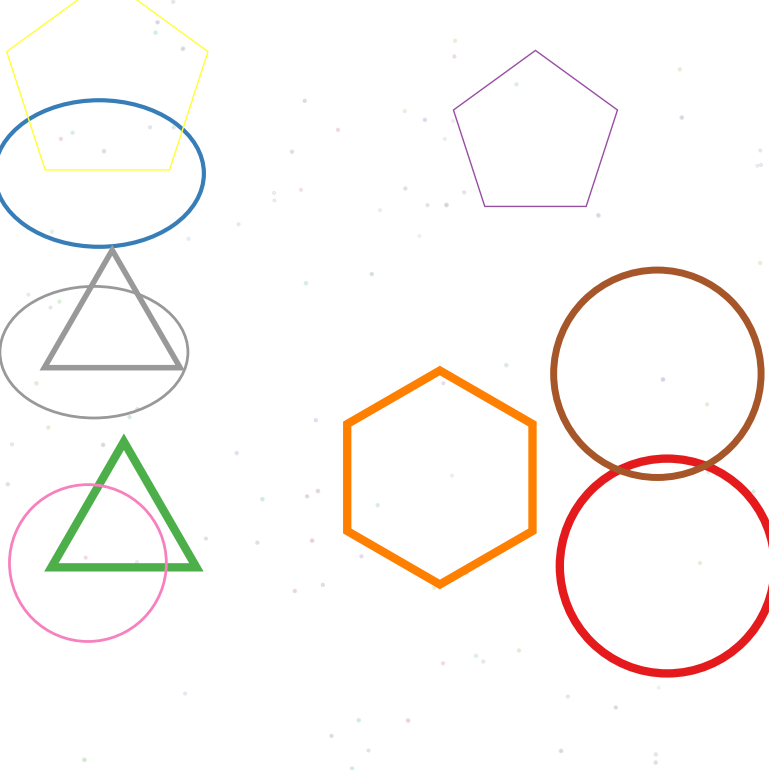[{"shape": "circle", "thickness": 3, "radius": 0.7, "center": [0.867, 0.265]}, {"shape": "oval", "thickness": 1.5, "radius": 0.68, "center": [0.129, 0.775]}, {"shape": "triangle", "thickness": 3, "radius": 0.54, "center": [0.161, 0.318]}, {"shape": "pentagon", "thickness": 0.5, "radius": 0.56, "center": [0.695, 0.823]}, {"shape": "hexagon", "thickness": 3, "radius": 0.69, "center": [0.571, 0.38]}, {"shape": "pentagon", "thickness": 0.5, "radius": 0.69, "center": [0.139, 0.891]}, {"shape": "circle", "thickness": 2.5, "radius": 0.67, "center": [0.854, 0.515]}, {"shape": "circle", "thickness": 1, "radius": 0.51, "center": [0.114, 0.269]}, {"shape": "oval", "thickness": 1, "radius": 0.61, "center": [0.122, 0.543]}, {"shape": "triangle", "thickness": 2, "radius": 0.51, "center": [0.146, 0.573]}]